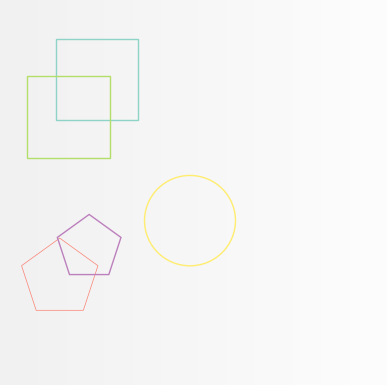[{"shape": "square", "thickness": 1, "radius": 0.53, "center": [0.25, 0.794]}, {"shape": "pentagon", "thickness": 0.5, "radius": 0.52, "center": [0.154, 0.278]}, {"shape": "square", "thickness": 1, "radius": 0.53, "center": [0.177, 0.696]}, {"shape": "pentagon", "thickness": 1, "radius": 0.43, "center": [0.23, 0.357]}, {"shape": "circle", "thickness": 1, "radius": 0.59, "center": [0.49, 0.427]}]